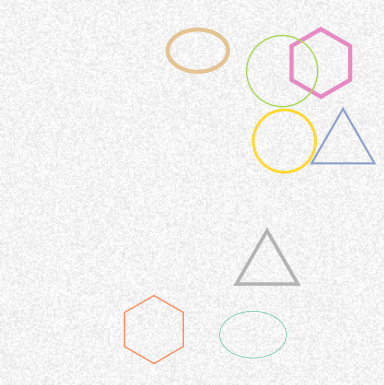[{"shape": "oval", "thickness": 0.5, "radius": 0.43, "center": [0.657, 0.131]}, {"shape": "hexagon", "thickness": 1, "radius": 0.44, "center": [0.4, 0.144]}, {"shape": "triangle", "thickness": 1.5, "radius": 0.47, "center": [0.891, 0.623]}, {"shape": "hexagon", "thickness": 3, "radius": 0.44, "center": [0.833, 0.837]}, {"shape": "circle", "thickness": 1, "radius": 0.46, "center": [0.733, 0.815]}, {"shape": "circle", "thickness": 2, "radius": 0.4, "center": [0.739, 0.634]}, {"shape": "oval", "thickness": 3, "radius": 0.39, "center": [0.514, 0.868]}, {"shape": "triangle", "thickness": 2.5, "radius": 0.46, "center": [0.694, 0.308]}]